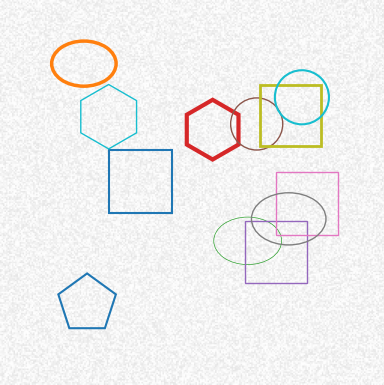[{"shape": "square", "thickness": 1.5, "radius": 0.41, "center": [0.365, 0.529]}, {"shape": "pentagon", "thickness": 1.5, "radius": 0.39, "center": [0.226, 0.211]}, {"shape": "oval", "thickness": 2.5, "radius": 0.42, "center": [0.218, 0.835]}, {"shape": "oval", "thickness": 0.5, "radius": 0.44, "center": [0.643, 0.374]}, {"shape": "hexagon", "thickness": 3, "radius": 0.39, "center": [0.552, 0.663]}, {"shape": "square", "thickness": 1, "radius": 0.4, "center": [0.717, 0.346]}, {"shape": "circle", "thickness": 1, "radius": 0.34, "center": [0.667, 0.678]}, {"shape": "square", "thickness": 1, "radius": 0.41, "center": [0.797, 0.472]}, {"shape": "oval", "thickness": 1, "radius": 0.48, "center": [0.75, 0.432]}, {"shape": "square", "thickness": 2, "radius": 0.4, "center": [0.755, 0.699]}, {"shape": "circle", "thickness": 1.5, "radius": 0.35, "center": [0.784, 0.747]}, {"shape": "hexagon", "thickness": 1, "radius": 0.42, "center": [0.282, 0.697]}]